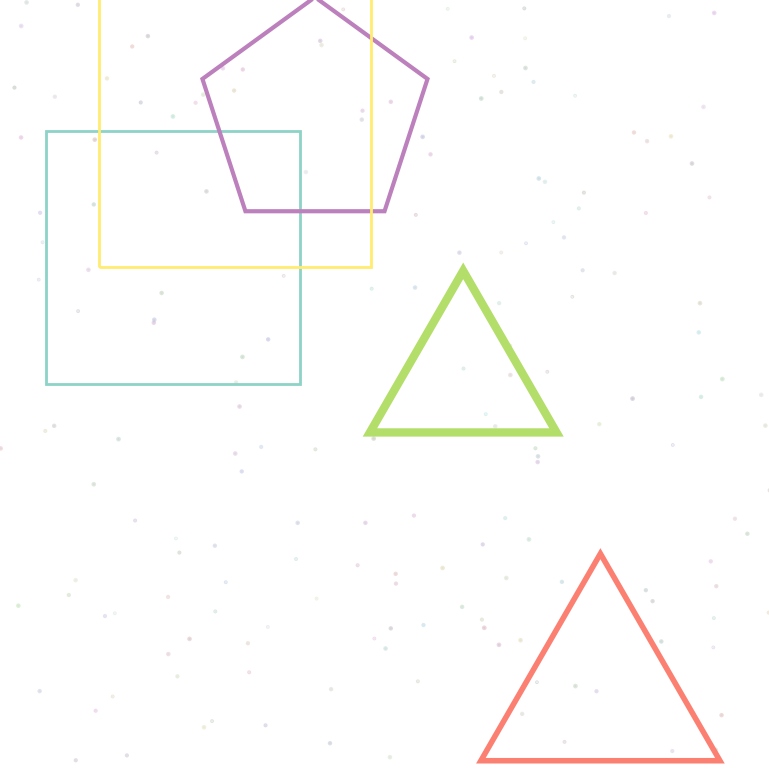[{"shape": "square", "thickness": 1, "radius": 0.82, "center": [0.225, 0.666]}, {"shape": "triangle", "thickness": 2, "radius": 0.9, "center": [0.78, 0.102]}, {"shape": "triangle", "thickness": 3, "radius": 0.7, "center": [0.602, 0.508]}, {"shape": "pentagon", "thickness": 1.5, "radius": 0.77, "center": [0.409, 0.85]}, {"shape": "square", "thickness": 1, "radius": 0.88, "center": [0.305, 0.83]}]